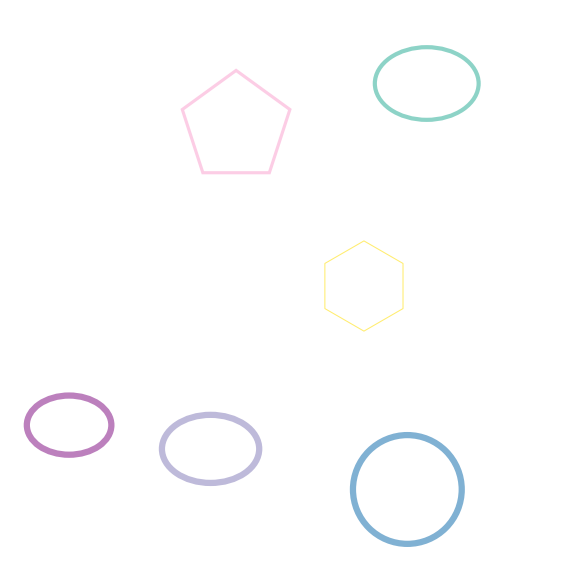[{"shape": "oval", "thickness": 2, "radius": 0.45, "center": [0.739, 0.855]}, {"shape": "oval", "thickness": 3, "radius": 0.42, "center": [0.365, 0.222]}, {"shape": "circle", "thickness": 3, "radius": 0.47, "center": [0.705, 0.152]}, {"shape": "pentagon", "thickness": 1.5, "radius": 0.49, "center": [0.409, 0.779]}, {"shape": "oval", "thickness": 3, "radius": 0.37, "center": [0.12, 0.263]}, {"shape": "hexagon", "thickness": 0.5, "radius": 0.39, "center": [0.63, 0.504]}]